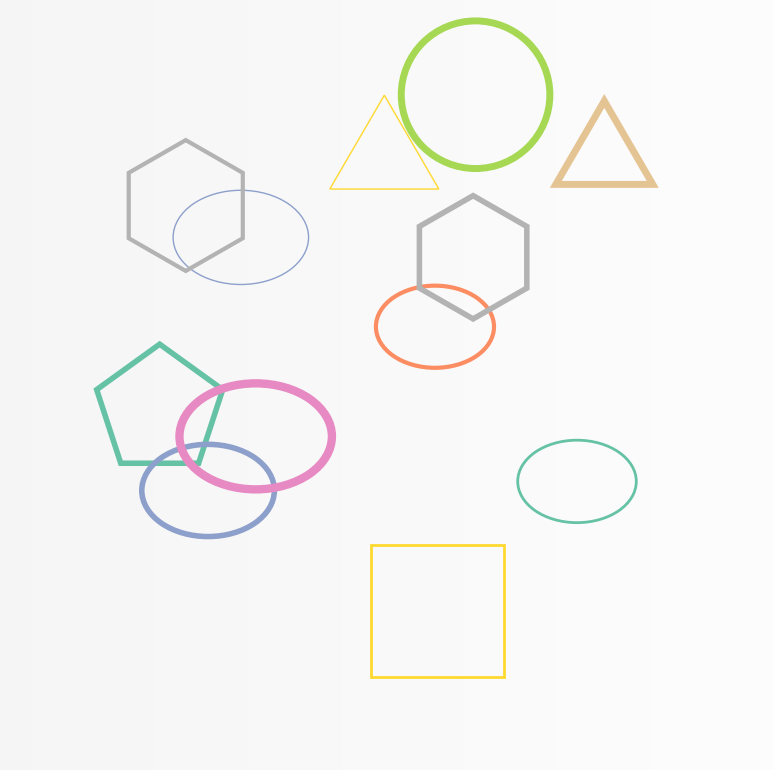[{"shape": "oval", "thickness": 1, "radius": 0.38, "center": [0.745, 0.375]}, {"shape": "pentagon", "thickness": 2, "radius": 0.43, "center": [0.206, 0.468]}, {"shape": "oval", "thickness": 1.5, "radius": 0.38, "center": [0.561, 0.576]}, {"shape": "oval", "thickness": 2, "radius": 0.43, "center": [0.268, 0.363]}, {"shape": "oval", "thickness": 0.5, "radius": 0.44, "center": [0.311, 0.692]}, {"shape": "oval", "thickness": 3, "radius": 0.49, "center": [0.33, 0.433]}, {"shape": "circle", "thickness": 2.5, "radius": 0.48, "center": [0.614, 0.877]}, {"shape": "triangle", "thickness": 0.5, "radius": 0.41, "center": [0.496, 0.795]}, {"shape": "square", "thickness": 1, "radius": 0.43, "center": [0.565, 0.207]}, {"shape": "triangle", "thickness": 2.5, "radius": 0.36, "center": [0.78, 0.797]}, {"shape": "hexagon", "thickness": 2, "radius": 0.4, "center": [0.61, 0.666]}, {"shape": "hexagon", "thickness": 1.5, "radius": 0.42, "center": [0.24, 0.733]}]